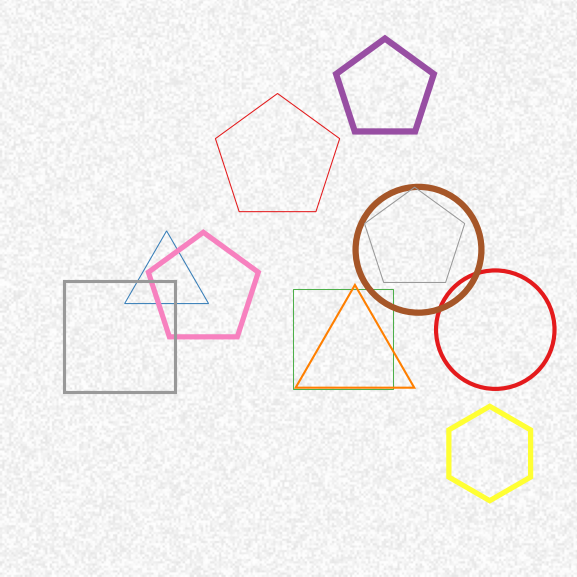[{"shape": "pentagon", "thickness": 0.5, "radius": 0.57, "center": [0.481, 0.724]}, {"shape": "circle", "thickness": 2, "radius": 0.51, "center": [0.858, 0.428]}, {"shape": "triangle", "thickness": 0.5, "radius": 0.42, "center": [0.288, 0.515]}, {"shape": "square", "thickness": 0.5, "radius": 0.43, "center": [0.593, 0.412]}, {"shape": "pentagon", "thickness": 3, "radius": 0.44, "center": [0.667, 0.843]}, {"shape": "triangle", "thickness": 1, "radius": 0.59, "center": [0.615, 0.387]}, {"shape": "hexagon", "thickness": 2.5, "radius": 0.41, "center": [0.848, 0.214]}, {"shape": "circle", "thickness": 3, "radius": 0.54, "center": [0.725, 0.567]}, {"shape": "pentagon", "thickness": 2.5, "radius": 0.5, "center": [0.352, 0.497]}, {"shape": "square", "thickness": 1.5, "radius": 0.48, "center": [0.207, 0.416]}, {"shape": "pentagon", "thickness": 0.5, "radius": 0.46, "center": [0.718, 0.584]}]